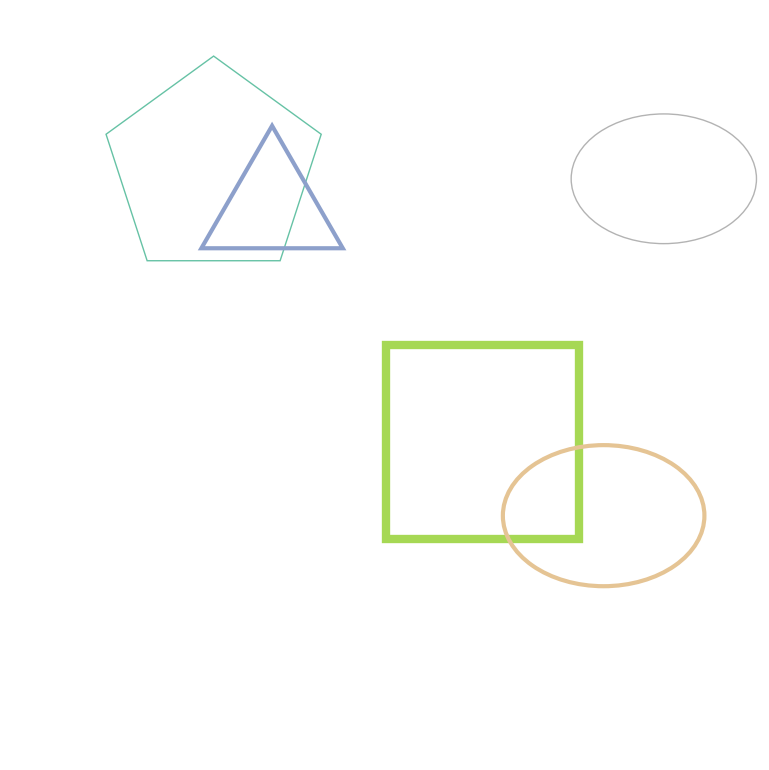[{"shape": "pentagon", "thickness": 0.5, "radius": 0.73, "center": [0.277, 0.78]}, {"shape": "triangle", "thickness": 1.5, "radius": 0.53, "center": [0.353, 0.731]}, {"shape": "square", "thickness": 3, "radius": 0.63, "center": [0.627, 0.426]}, {"shape": "oval", "thickness": 1.5, "radius": 0.65, "center": [0.784, 0.33]}, {"shape": "oval", "thickness": 0.5, "radius": 0.6, "center": [0.862, 0.768]}]